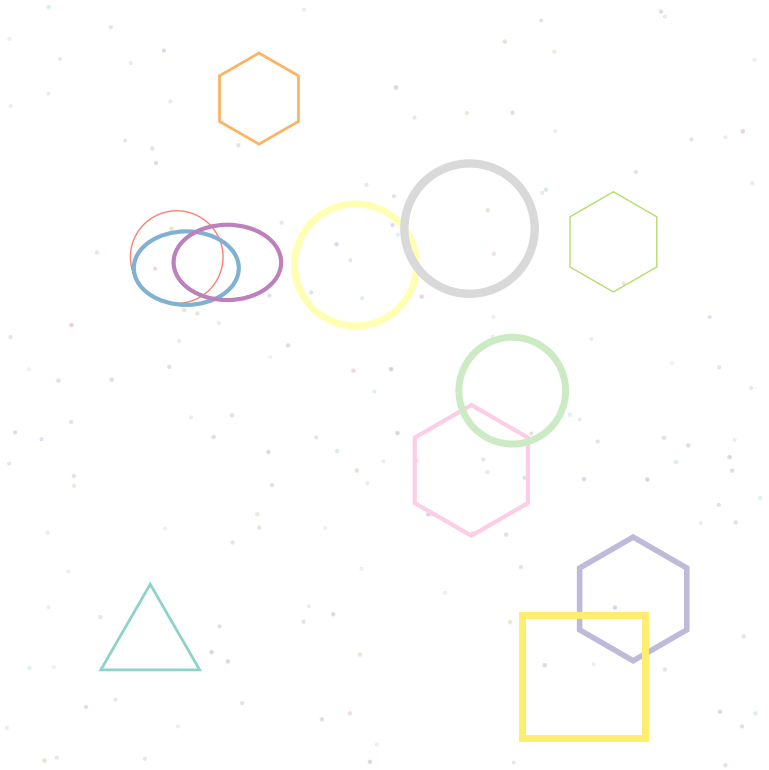[{"shape": "triangle", "thickness": 1, "radius": 0.37, "center": [0.195, 0.167]}, {"shape": "circle", "thickness": 2.5, "radius": 0.4, "center": [0.462, 0.656]}, {"shape": "hexagon", "thickness": 2, "radius": 0.4, "center": [0.822, 0.222]}, {"shape": "circle", "thickness": 0.5, "radius": 0.3, "center": [0.23, 0.666]}, {"shape": "oval", "thickness": 1.5, "radius": 0.34, "center": [0.242, 0.652]}, {"shape": "hexagon", "thickness": 1, "radius": 0.3, "center": [0.336, 0.872]}, {"shape": "hexagon", "thickness": 0.5, "radius": 0.33, "center": [0.797, 0.686]}, {"shape": "hexagon", "thickness": 1.5, "radius": 0.42, "center": [0.612, 0.389]}, {"shape": "circle", "thickness": 3, "radius": 0.42, "center": [0.61, 0.703]}, {"shape": "oval", "thickness": 1.5, "radius": 0.35, "center": [0.295, 0.659]}, {"shape": "circle", "thickness": 2.5, "radius": 0.35, "center": [0.665, 0.493]}, {"shape": "square", "thickness": 2.5, "radius": 0.4, "center": [0.758, 0.121]}]